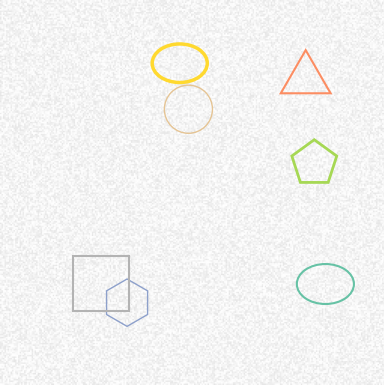[{"shape": "oval", "thickness": 1.5, "radius": 0.37, "center": [0.845, 0.262]}, {"shape": "triangle", "thickness": 1.5, "radius": 0.37, "center": [0.794, 0.795]}, {"shape": "hexagon", "thickness": 1, "radius": 0.31, "center": [0.33, 0.214]}, {"shape": "pentagon", "thickness": 2, "radius": 0.31, "center": [0.816, 0.576]}, {"shape": "oval", "thickness": 2.5, "radius": 0.36, "center": [0.467, 0.836]}, {"shape": "circle", "thickness": 1, "radius": 0.31, "center": [0.489, 0.716]}, {"shape": "square", "thickness": 1.5, "radius": 0.36, "center": [0.262, 0.264]}]